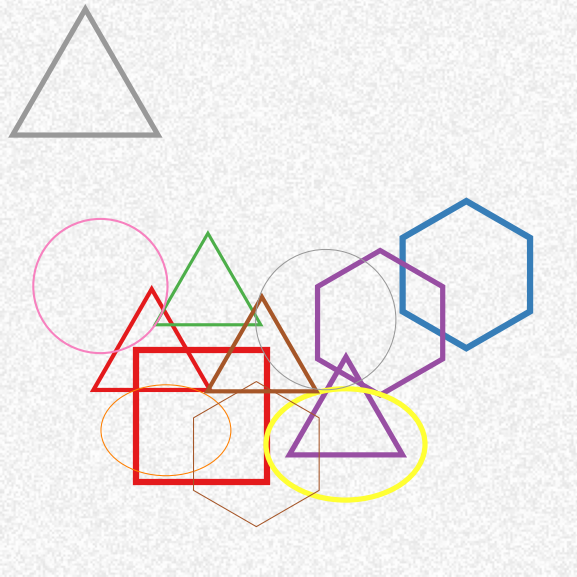[{"shape": "triangle", "thickness": 2, "radius": 0.58, "center": [0.263, 0.382]}, {"shape": "square", "thickness": 3, "radius": 0.57, "center": [0.349, 0.279]}, {"shape": "hexagon", "thickness": 3, "radius": 0.64, "center": [0.808, 0.524]}, {"shape": "triangle", "thickness": 1.5, "radius": 0.53, "center": [0.36, 0.49]}, {"shape": "hexagon", "thickness": 2.5, "radius": 0.63, "center": [0.658, 0.44]}, {"shape": "triangle", "thickness": 2.5, "radius": 0.57, "center": [0.599, 0.268]}, {"shape": "oval", "thickness": 0.5, "radius": 0.56, "center": [0.287, 0.254]}, {"shape": "oval", "thickness": 2.5, "radius": 0.69, "center": [0.598, 0.23]}, {"shape": "triangle", "thickness": 2, "radius": 0.55, "center": [0.453, 0.376]}, {"shape": "hexagon", "thickness": 0.5, "radius": 0.63, "center": [0.444, 0.213]}, {"shape": "circle", "thickness": 1, "radius": 0.58, "center": [0.174, 0.504]}, {"shape": "triangle", "thickness": 2.5, "radius": 0.73, "center": [0.148, 0.838]}, {"shape": "circle", "thickness": 0.5, "radius": 0.61, "center": [0.564, 0.446]}]